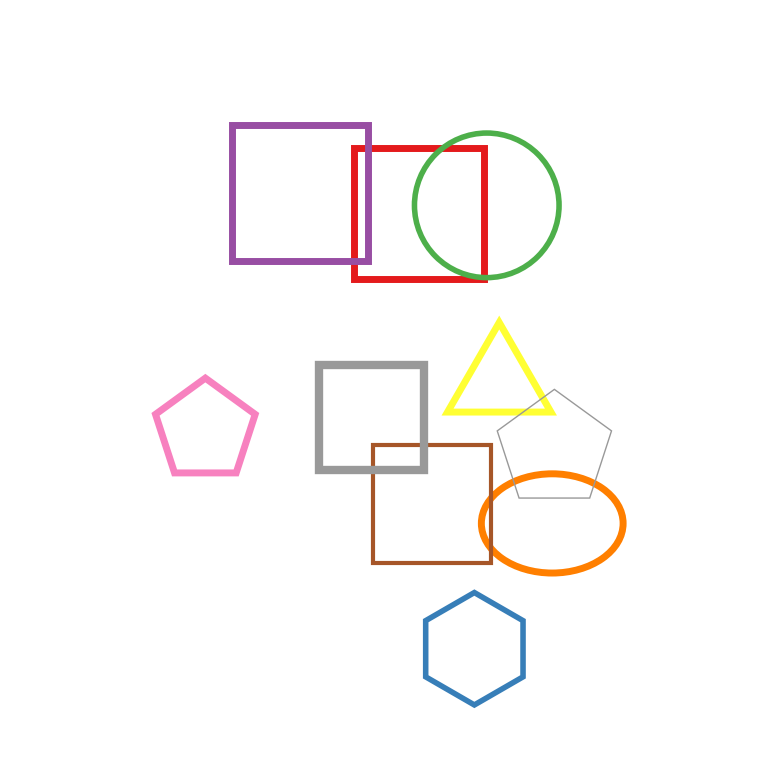[{"shape": "square", "thickness": 2.5, "radius": 0.42, "center": [0.544, 0.723]}, {"shape": "hexagon", "thickness": 2, "radius": 0.36, "center": [0.616, 0.157]}, {"shape": "circle", "thickness": 2, "radius": 0.47, "center": [0.632, 0.733]}, {"shape": "square", "thickness": 2.5, "radius": 0.44, "center": [0.389, 0.749]}, {"shape": "oval", "thickness": 2.5, "radius": 0.46, "center": [0.717, 0.32]}, {"shape": "triangle", "thickness": 2.5, "radius": 0.39, "center": [0.648, 0.504]}, {"shape": "square", "thickness": 1.5, "radius": 0.38, "center": [0.561, 0.346]}, {"shape": "pentagon", "thickness": 2.5, "radius": 0.34, "center": [0.267, 0.441]}, {"shape": "square", "thickness": 3, "radius": 0.34, "center": [0.483, 0.458]}, {"shape": "pentagon", "thickness": 0.5, "radius": 0.39, "center": [0.72, 0.416]}]